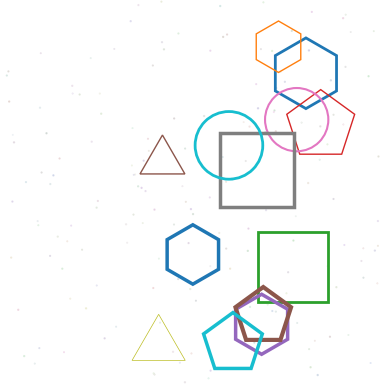[{"shape": "hexagon", "thickness": 2, "radius": 0.46, "center": [0.795, 0.81]}, {"shape": "hexagon", "thickness": 2.5, "radius": 0.39, "center": [0.501, 0.339]}, {"shape": "hexagon", "thickness": 1, "radius": 0.33, "center": [0.723, 0.879]}, {"shape": "square", "thickness": 2, "radius": 0.46, "center": [0.762, 0.307]}, {"shape": "pentagon", "thickness": 1, "radius": 0.46, "center": [0.833, 0.674]}, {"shape": "hexagon", "thickness": 2.5, "radius": 0.39, "center": [0.68, 0.158]}, {"shape": "triangle", "thickness": 1, "radius": 0.34, "center": [0.422, 0.582]}, {"shape": "pentagon", "thickness": 3, "radius": 0.38, "center": [0.684, 0.179]}, {"shape": "circle", "thickness": 1.5, "radius": 0.41, "center": [0.771, 0.689]}, {"shape": "square", "thickness": 2.5, "radius": 0.48, "center": [0.668, 0.558]}, {"shape": "triangle", "thickness": 0.5, "radius": 0.4, "center": [0.412, 0.104]}, {"shape": "circle", "thickness": 2, "radius": 0.44, "center": [0.595, 0.622]}, {"shape": "pentagon", "thickness": 2.5, "radius": 0.4, "center": [0.605, 0.108]}]